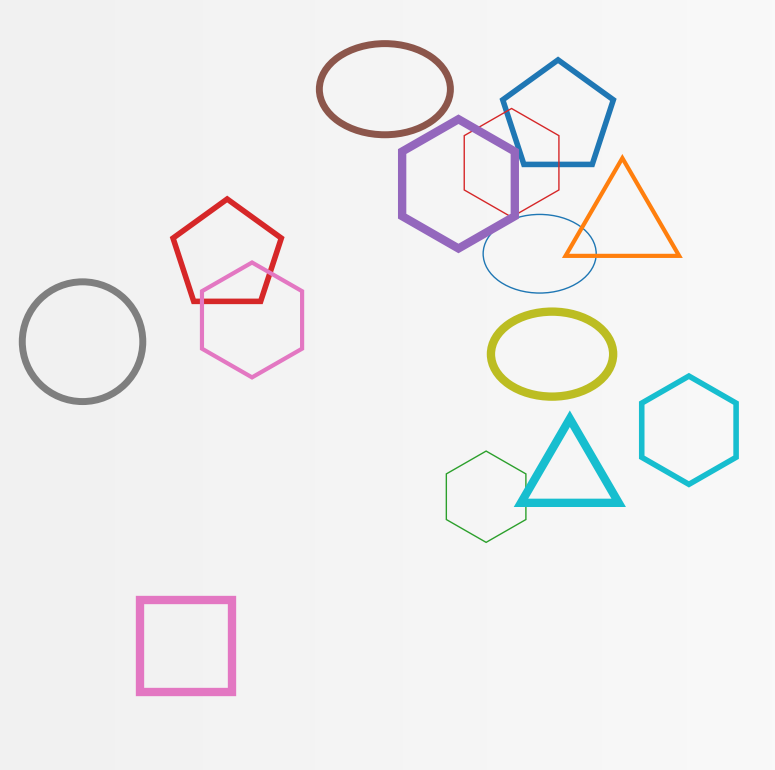[{"shape": "pentagon", "thickness": 2, "radius": 0.38, "center": [0.72, 0.847]}, {"shape": "oval", "thickness": 0.5, "radius": 0.36, "center": [0.696, 0.67]}, {"shape": "triangle", "thickness": 1.5, "radius": 0.42, "center": [0.803, 0.71]}, {"shape": "hexagon", "thickness": 0.5, "radius": 0.3, "center": [0.627, 0.355]}, {"shape": "hexagon", "thickness": 0.5, "radius": 0.35, "center": [0.66, 0.789]}, {"shape": "pentagon", "thickness": 2, "radius": 0.37, "center": [0.293, 0.668]}, {"shape": "hexagon", "thickness": 3, "radius": 0.42, "center": [0.592, 0.761]}, {"shape": "oval", "thickness": 2.5, "radius": 0.42, "center": [0.497, 0.884]}, {"shape": "square", "thickness": 3, "radius": 0.3, "center": [0.24, 0.161]}, {"shape": "hexagon", "thickness": 1.5, "radius": 0.37, "center": [0.325, 0.584]}, {"shape": "circle", "thickness": 2.5, "radius": 0.39, "center": [0.106, 0.556]}, {"shape": "oval", "thickness": 3, "radius": 0.39, "center": [0.712, 0.54]}, {"shape": "hexagon", "thickness": 2, "radius": 0.35, "center": [0.889, 0.441]}, {"shape": "triangle", "thickness": 3, "radius": 0.36, "center": [0.735, 0.383]}]